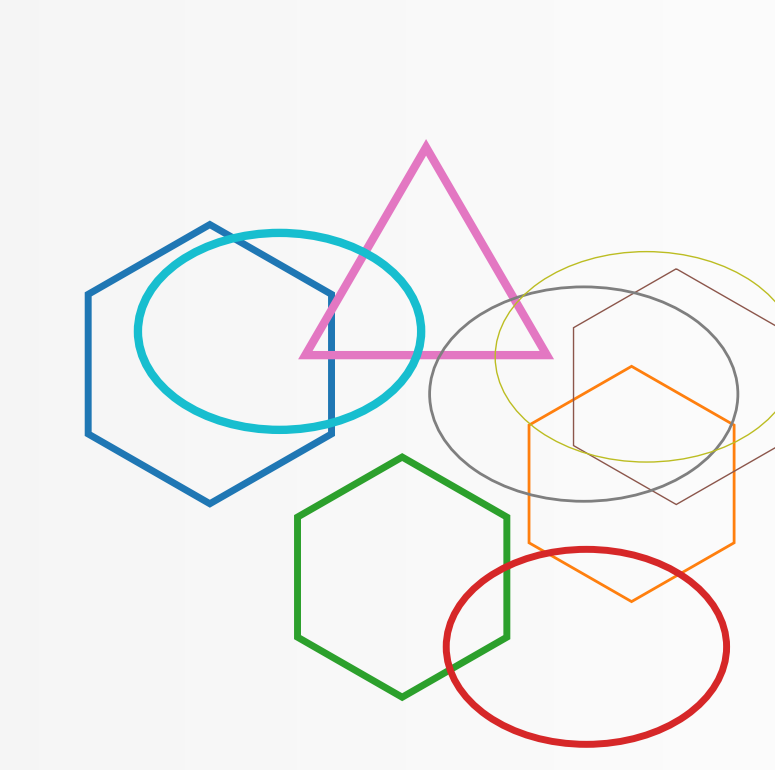[{"shape": "hexagon", "thickness": 2.5, "radius": 0.91, "center": [0.271, 0.527]}, {"shape": "hexagon", "thickness": 1, "radius": 0.76, "center": [0.815, 0.371]}, {"shape": "hexagon", "thickness": 2.5, "radius": 0.78, "center": [0.519, 0.25]}, {"shape": "oval", "thickness": 2.5, "radius": 0.9, "center": [0.757, 0.16]}, {"shape": "hexagon", "thickness": 0.5, "radius": 0.77, "center": [0.873, 0.498]}, {"shape": "triangle", "thickness": 3, "radius": 0.9, "center": [0.55, 0.629]}, {"shape": "oval", "thickness": 1, "radius": 0.99, "center": [0.753, 0.488]}, {"shape": "oval", "thickness": 0.5, "radius": 0.98, "center": [0.834, 0.537]}, {"shape": "oval", "thickness": 3, "radius": 0.91, "center": [0.361, 0.57]}]